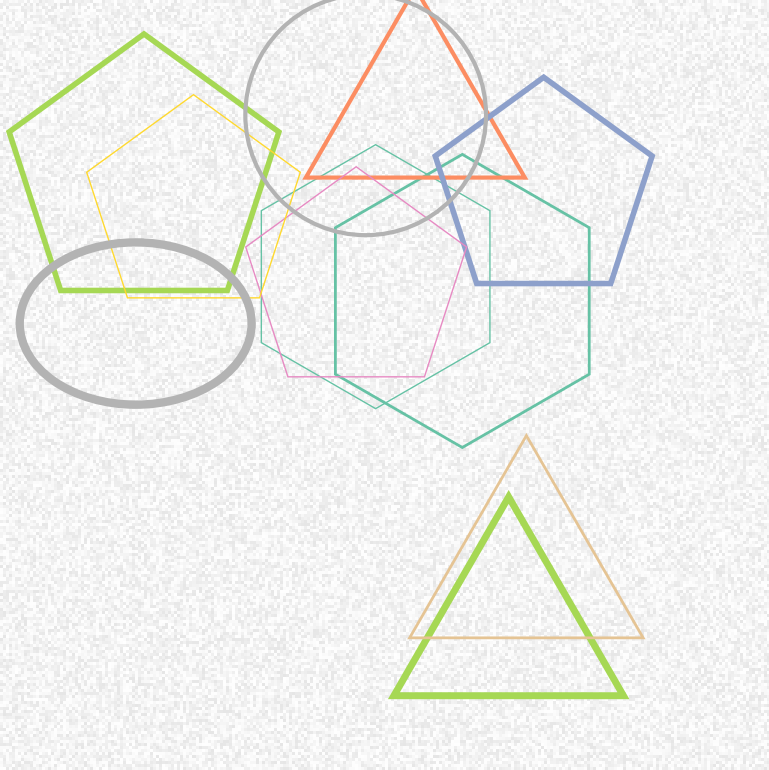[{"shape": "hexagon", "thickness": 1, "radius": 0.95, "center": [0.6, 0.609]}, {"shape": "hexagon", "thickness": 0.5, "radius": 0.86, "center": [0.488, 0.641]}, {"shape": "triangle", "thickness": 1.5, "radius": 0.82, "center": [0.539, 0.851]}, {"shape": "pentagon", "thickness": 2, "radius": 0.74, "center": [0.706, 0.752]}, {"shape": "pentagon", "thickness": 0.5, "radius": 0.75, "center": [0.463, 0.633]}, {"shape": "triangle", "thickness": 2.5, "radius": 0.86, "center": [0.661, 0.183]}, {"shape": "pentagon", "thickness": 2, "radius": 0.92, "center": [0.187, 0.772]}, {"shape": "pentagon", "thickness": 0.5, "radius": 0.73, "center": [0.251, 0.731]}, {"shape": "triangle", "thickness": 1, "radius": 0.88, "center": [0.684, 0.259]}, {"shape": "oval", "thickness": 3, "radius": 0.75, "center": [0.176, 0.58]}, {"shape": "circle", "thickness": 1.5, "radius": 0.78, "center": [0.475, 0.851]}]